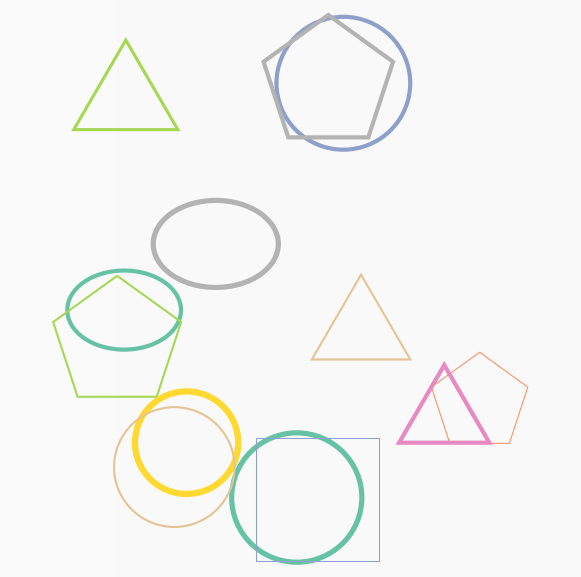[{"shape": "circle", "thickness": 2.5, "radius": 0.56, "center": [0.511, 0.138]}, {"shape": "oval", "thickness": 2, "radius": 0.49, "center": [0.214, 0.462]}, {"shape": "pentagon", "thickness": 0.5, "radius": 0.44, "center": [0.825, 0.302]}, {"shape": "square", "thickness": 0.5, "radius": 0.53, "center": [0.546, 0.134]}, {"shape": "circle", "thickness": 2, "radius": 0.58, "center": [0.591, 0.855]}, {"shape": "triangle", "thickness": 2, "radius": 0.45, "center": [0.764, 0.277]}, {"shape": "pentagon", "thickness": 1, "radius": 0.58, "center": [0.202, 0.406]}, {"shape": "triangle", "thickness": 1.5, "radius": 0.52, "center": [0.216, 0.826]}, {"shape": "circle", "thickness": 3, "radius": 0.44, "center": [0.321, 0.233]}, {"shape": "circle", "thickness": 1, "radius": 0.52, "center": [0.3, 0.19]}, {"shape": "triangle", "thickness": 1, "radius": 0.49, "center": [0.621, 0.426]}, {"shape": "pentagon", "thickness": 2, "radius": 0.59, "center": [0.565, 0.856]}, {"shape": "oval", "thickness": 2.5, "radius": 0.54, "center": [0.371, 0.577]}]